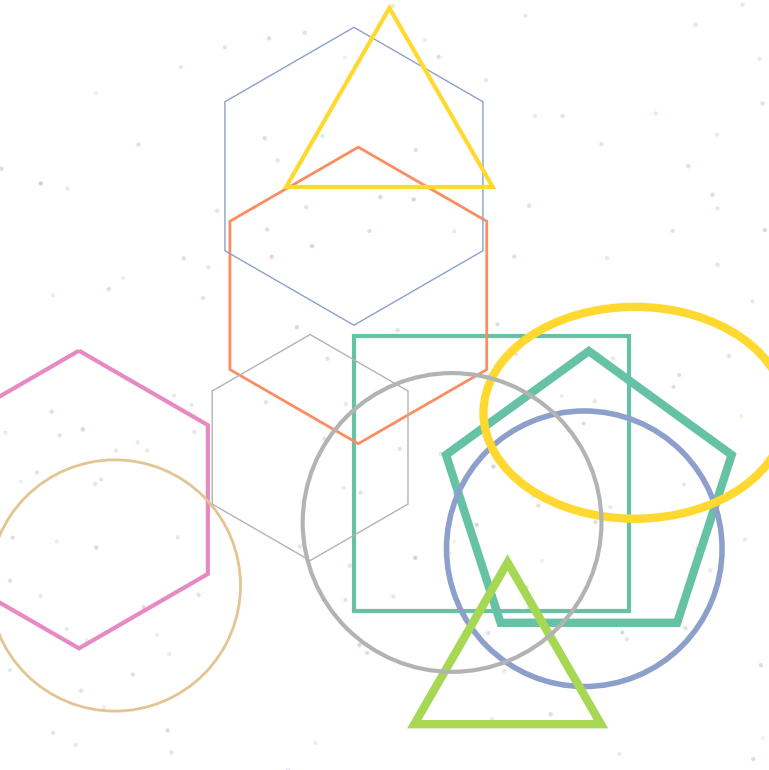[{"shape": "pentagon", "thickness": 3, "radius": 0.98, "center": [0.765, 0.349]}, {"shape": "square", "thickness": 1.5, "radius": 0.89, "center": [0.638, 0.385]}, {"shape": "hexagon", "thickness": 1, "radius": 0.96, "center": [0.465, 0.616]}, {"shape": "circle", "thickness": 2, "radius": 0.89, "center": [0.759, 0.287]}, {"shape": "hexagon", "thickness": 0.5, "radius": 0.97, "center": [0.46, 0.771]}, {"shape": "hexagon", "thickness": 1.5, "radius": 0.97, "center": [0.103, 0.351]}, {"shape": "triangle", "thickness": 3, "radius": 0.7, "center": [0.659, 0.129]}, {"shape": "oval", "thickness": 3, "radius": 0.98, "center": [0.824, 0.464]}, {"shape": "triangle", "thickness": 1.5, "radius": 0.77, "center": [0.506, 0.835]}, {"shape": "circle", "thickness": 1, "radius": 0.82, "center": [0.149, 0.24]}, {"shape": "circle", "thickness": 1.5, "radius": 0.97, "center": [0.587, 0.321]}, {"shape": "hexagon", "thickness": 0.5, "radius": 0.73, "center": [0.403, 0.419]}]